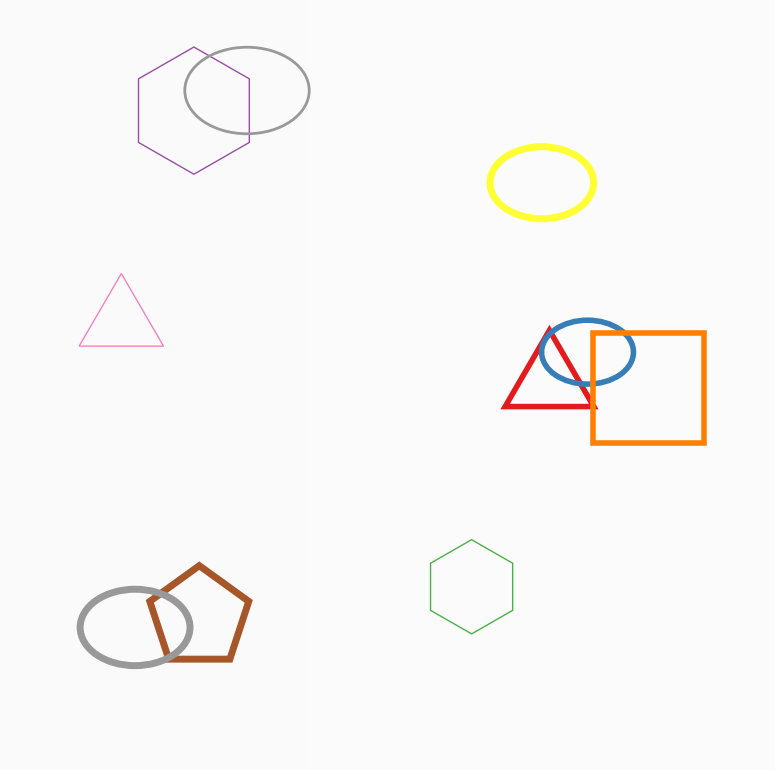[{"shape": "triangle", "thickness": 2, "radius": 0.33, "center": [0.709, 0.505]}, {"shape": "oval", "thickness": 2, "radius": 0.3, "center": [0.758, 0.543]}, {"shape": "hexagon", "thickness": 0.5, "radius": 0.31, "center": [0.609, 0.238]}, {"shape": "hexagon", "thickness": 0.5, "radius": 0.41, "center": [0.25, 0.856]}, {"shape": "square", "thickness": 2, "radius": 0.36, "center": [0.837, 0.496]}, {"shape": "oval", "thickness": 2.5, "radius": 0.33, "center": [0.699, 0.763]}, {"shape": "pentagon", "thickness": 2.5, "radius": 0.34, "center": [0.257, 0.198]}, {"shape": "triangle", "thickness": 0.5, "radius": 0.31, "center": [0.157, 0.582]}, {"shape": "oval", "thickness": 1, "radius": 0.4, "center": [0.319, 0.882]}, {"shape": "oval", "thickness": 2.5, "radius": 0.35, "center": [0.174, 0.185]}]